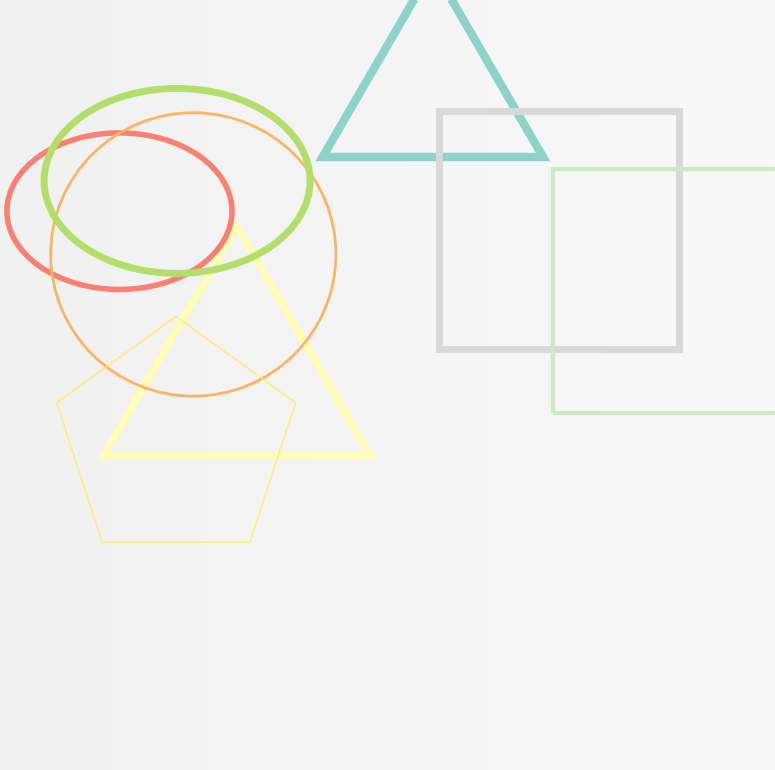[{"shape": "triangle", "thickness": 3, "radius": 0.82, "center": [0.558, 0.878]}, {"shape": "triangle", "thickness": 2.5, "radius": 0.99, "center": [0.306, 0.507]}, {"shape": "oval", "thickness": 2, "radius": 0.73, "center": [0.154, 0.726]}, {"shape": "circle", "thickness": 1, "radius": 0.92, "center": [0.249, 0.67]}, {"shape": "oval", "thickness": 2.5, "radius": 0.86, "center": [0.228, 0.765]}, {"shape": "square", "thickness": 2.5, "radius": 0.77, "center": [0.721, 0.701]}, {"shape": "square", "thickness": 1.5, "radius": 0.79, "center": [0.872, 0.622]}, {"shape": "pentagon", "thickness": 0.5, "radius": 0.81, "center": [0.227, 0.427]}]